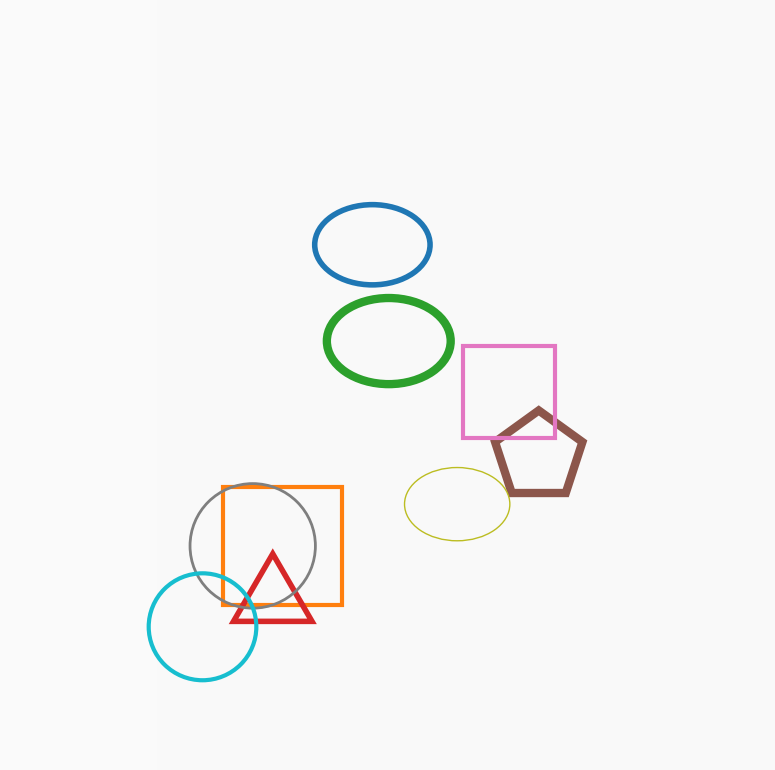[{"shape": "oval", "thickness": 2, "radius": 0.37, "center": [0.48, 0.682]}, {"shape": "square", "thickness": 1.5, "radius": 0.39, "center": [0.364, 0.291]}, {"shape": "oval", "thickness": 3, "radius": 0.4, "center": [0.502, 0.557]}, {"shape": "triangle", "thickness": 2, "radius": 0.29, "center": [0.352, 0.222]}, {"shape": "pentagon", "thickness": 3, "radius": 0.3, "center": [0.695, 0.408]}, {"shape": "square", "thickness": 1.5, "radius": 0.3, "center": [0.657, 0.491]}, {"shape": "circle", "thickness": 1, "radius": 0.4, "center": [0.326, 0.291]}, {"shape": "oval", "thickness": 0.5, "radius": 0.34, "center": [0.59, 0.345]}, {"shape": "circle", "thickness": 1.5, "radius": 0.35, "center": [0.261, 0.186]}]